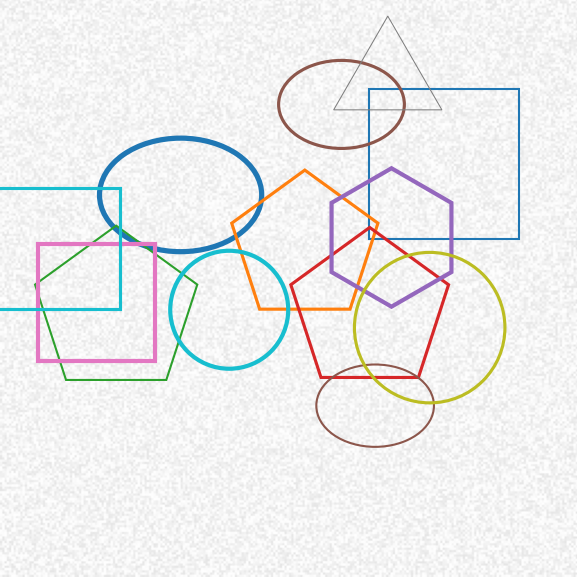[{"shape": "square", "thickness": 1, "radius": 0.65, "center": [0.769, 0.715]}, {"shape": "oval", "thickness": 2.5, "radius": 0.7, "center": [0.313, 0.662]}, {"shape": "pentagon", "thickness": 1.5, "radius": 0.67, "center": [0.528, 0.571]}, {"shape": "pentagon", "thickness": 1, "radius": 0.74, "center": [0.201, 0.461]}, {"shape": "pentagon", "thickness": 1.5, "radius": 0.72, "center": [0.64, 0.462]}, {"shape": "hexagon", "thickness": 2, "radius": 0.6, "center": [0.678, 0.588]}, {"shape": "oval", "thickness": 1.5, "radius": 0.54, "center": [0.591, 0.818]}, {"shape": "oval", "thickness": 1, "radius": 0.51, "center": [0.65, 0.297]}, {"shape": "square", "thickness": 2, "radius": 0.51, "center": [0.166, 0.475]}, {"shape": "triangle", "thickness": 0.5, "radius": 0.54, "center": [0.671, 0.863]}, {"shape": "circle", "thickness": 1.5, "radius": 0.65, "center": [0.744, 0.432]}, {"shape": "square", "thickness": 1.5, "radius": 0.53, "center": [0.103, 0.569]}, {"shape": "circle", "thickness": 2, "radius": 0.51, "center": [0.397, 0.463]}]